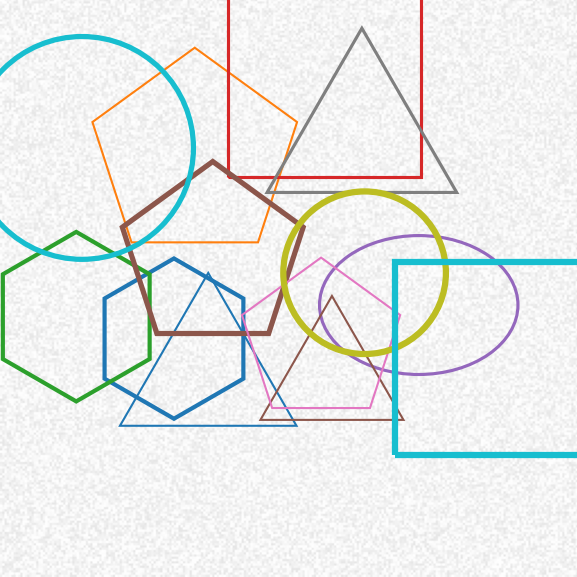[{"shape": "triangle", "thickness": 1, "radius": 0.88, "center": [0.361, 0.35]}, {"shape": "hexagon", "thickness": 2, "radius": 0.69, "center": [0.301, 0.413]}, {"shape": "pentagon", "thickness": 1, "radius": 0.93, "center": [0.337, 0.73]}, {"shape": "hexagon", "thickness": 2, "radius": 0.73, "center": [0.132, 0.451]}, {"shape": "square", "thickness": 1.5, "radius": 0.84, "center": [0.561, 0.86]}, {"shape": "oval", "thickness": 1.5, "radius": 0.86, "center": [0.725, 0.471]}, {"shape": "triangle", "thickness": 1, "radius": 0.72, "center": [0.575, 0.344]}, {"shape": "pentagon", "thickness": 2.5, "radius": 0.82, "center": [0.368, 0.555]}, {"shape": "pentagon", "thickness": 1, "radius": 0.72, "center": [0.556, 0.409]}, {"shape": "triangle", "thickness": 1.5, "radius": 0.95, "center": [0.627, 0.761]}, {"shape": "circle", "thickness": 3, "radius": 0.7, "center": [0.631, 0.527]}, {"shape": "circle", "thickness": 2.5, "radius": 0.96, "center": [0.142, 0.743]}, {"shape": "square", "thickness": 3, "radius": 0.84, "center": [0.851, 0.379]}]